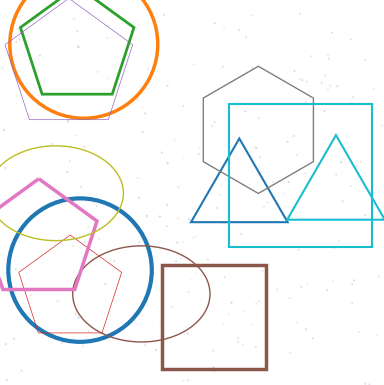[{"shape": "circle", "thickness": 3, "radius": 0.93, "center": [0.208, 0.298]}, {"shape": "triangle", "thickness": 1.5, "radius": 0.72, "center": [0.622, 0.495]}, {"shape": "circle", "thickness": 2.5, "radius": 0.96, "center": [0.218, 0.885]}, {"shape": "pentagon", "thickness": 2, "radius": 0.77, "center": [0.2, 0.881]}, {"shape": "pentagon", "thickness": 0.5, "radius": 0.7, "center": [0.182, 0.249]}, {"shape": "pentagon", "thickness": 0.5, "radius": 0.87, "center": [0.179, 0.83]}, {"shape": "square", "thickness": 2.5, "radius": 0.68, "center": [0.556, 0.176]}, {"shape": "oval", "thickness": 1, "radius": 0.89, "center": [0.367, 0.237]}, {"shape": "pentagon", "thickness": 2.5, "radius": 0.79, "center": [0.101, 0.377]}, {"shape": "hexagon", "thickness": 1, "radius": 0.83, "center": [0.671, 0.663]}, {"shape": "oval", "thickness": 1, "radius": 0.88, "center": [0.145, 0.498]}, {"shape": "triangle", "thickness": 1.5, "radius": 0.73, "center": [0.873, 0.503]}, {"shape": "square", "thickness": 1.5, "radius": 0.93, "center": [0.781, 0.545]}]